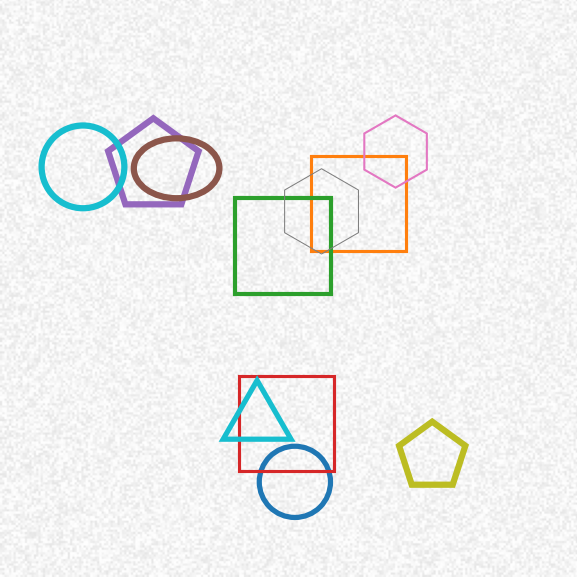[{"shape": "circle", "thickness": 2.5, "radius": 0.31, "center": [0.511, 0.165]}, {"shape": "square", "thickness": 1.5, "radius": 0.41, "center": [0.62, 0.646]}, {"shape": "square", "thickness": 2, "radius": 0.42, "center": [0.49, 0.573]}, {"shape": "square", "thickness": 1.5, "radius": 0.41, "center": [0.496, 0.266]}, {"shape": "pentagon", "thickness": 3, "radius": 0.41, "center": [0.266, 0.712]}, {"shape": "oval", "thickness": 3, "radius": 0.37, "center": [0.306, 0.708]}, {"shape": "hexagon", "thickness": 1, "radius": 0.31, "center": [0.685, 0.737]}, {"shape": "hexagon", "thickness": 0.5, "radius": 0.37, "center": [0.557, 0.633]}, {"shape": "pentagon", "thickness": 3, "radius": 0.3, "center": [0.748, 0.209]}, {"shape": "circle", "thickness": 3, "radius": 0.36, "center": [0.144, 0.71]}, {"shape": "triangle", "thickness": 2.5, "radius": 0.34, "center": [0.445, 0.273]}]